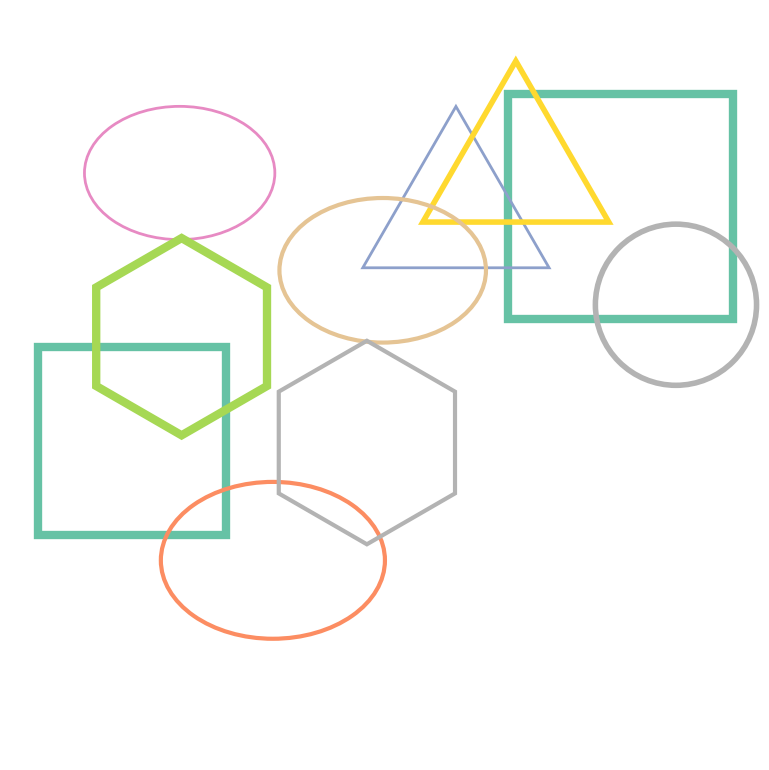[{"shape": "square", "thickness": 3, "radius": 0.73, "center": [0.806, 0.732]}, {"shape": "square", "thickness": 3, "radius": 0.61, "center": [0.172, 0.427]}, {"shape": "oval", "thickness": 1.5, "radius": 0.73, "center": [0.354, 0.272]}, {"shape": "triangle", "thickness": 1, "radius": 0.7, "center": [0.592, 0.722]}, {"shape": "oval", "thickness": 1, "radius": 0.62, "center": [0.233, 0.775]}, {"shape": "hexagon", "thickness": 3, "radius": 0.64, "center": [0.236, 0.563]}, {"shape": "triangle", "thickness": 2, "radius": 0.7, "center": [0.67, 0.781]}, {"shape": "oval", "thickness": 1.5, "radius": 0.67, "center": [0.497, 0.649]}, {"shape": "hexagon", "thickness": 1.5, "radius": 0.66, "center": [0.476, 0.425]}, {"shape": "circle", "thickness": 2, "radius": 0.52, "center": [0.878, 0.604]}]